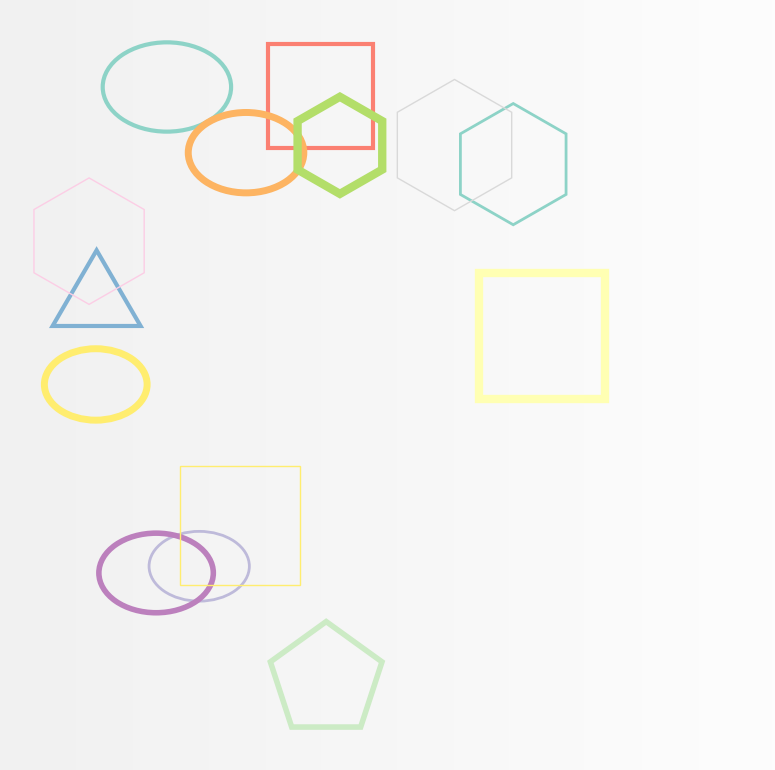[{"shape": "hexagon", "thickness": 1, "radius": 0.39, "center": [0.662, 0.787]}, {"shape": "oval", "thickness": 1.5, "radius": 0.41, "center": [0.215, 0.887]}, {"shape": "square", "thickness": 3, "radius": 0.41, "center": [0.7, 0.564]}, {"shape": "oval", "thickness": 1, "radius": 0.32, "center": [0.257, 0.265]}, {"shape": "square", "thickness": 1.5, "radius": 0.34, "center": [0.413, 0.875]}, {"shape": "triangle", "thickness": 1.5, "radius": 0.33, "center": [0.125, 0.609]}, {"shape": "oval", "thickness": 2.5, "radius": 0.37, "center": [0.317, 0.802]}, {"shape": "hexagon", "thickness": 3, "radius": 0.32, "center": [0.439, 0.811]}, {"shape": "hexagon", "thickness": 0.5, "radius": 0.41, "center": [0.115, 0.687]}, {"shape": "hexagon", "thickness": 0.5, "radius": 0.43, "center": [0.586, 0.812]}, {"shape": "oval", "thickness": 2, "radius": 0.37, "center": [0.201, 0.256]}, {"shape": "pentagon", "thickness": 2, "radius": 0.38, "center": [0.421, 0.117]}, {"shape": "square", "thickness": 0.5, "radius": 0.39, "center": [0.309, 0.317]}, {"shape": "oval", "thickness": 2.5, "radius": 0.33, "center": [0.124, 0.501]}]